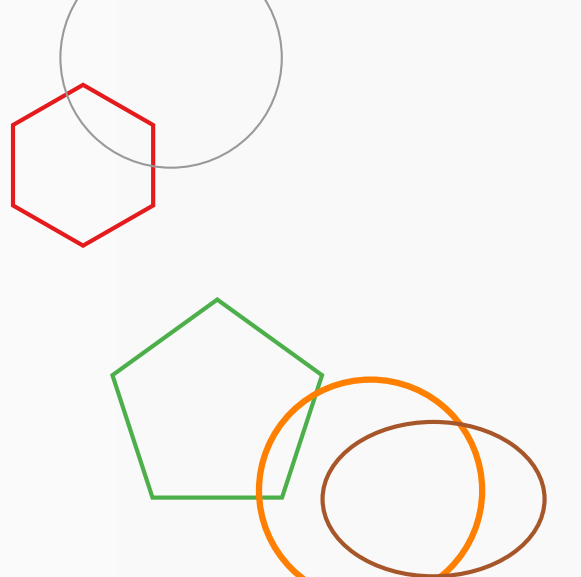[{"shape": "hexagon", "thickness": 2, "radius": 0.7, "center": [0.143, 0.713]}, {"shape": "pentagon", "thickness": 2, "radius": 0.95, "center": [0.374, 0.291]}, {"shape": "circle", "thickness": 3, "radius": 0.96, "center": [0.638, 0.15]}, {"shape": "oval", "thickness": 2, "radius": 0.95, "center": [0.746, 0.135]}, {"shape": "circle", "thickness": 1, "radius": 0.95, "center": [0.294, 0.899]}]